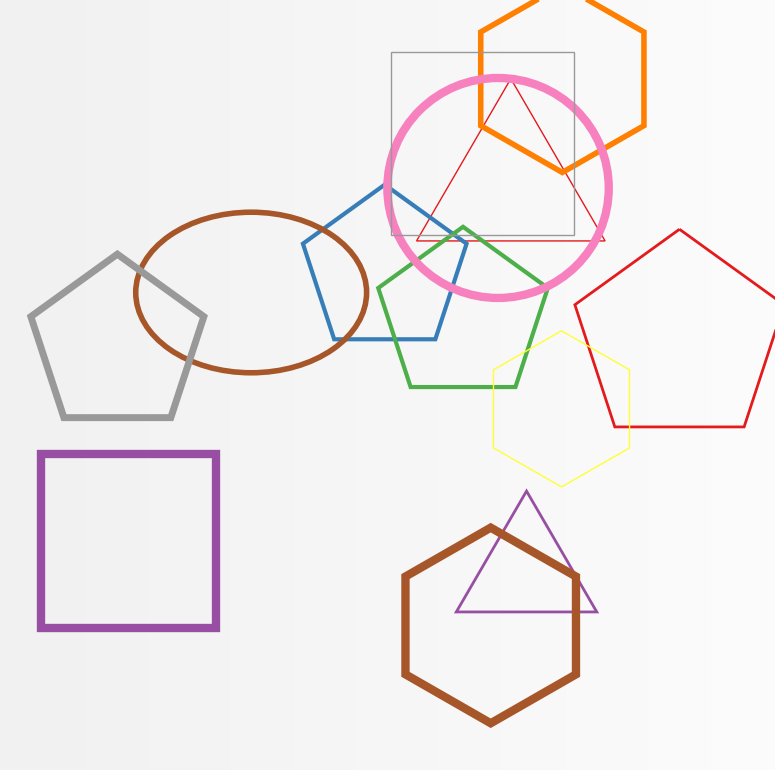[{"shape": "pentagon", "thickness": 1, "radius": 0.71, "center": [0.877, 0.56]}, {"shape": "triangle", "thickness": 0.5, "radius": 0.7, "center": [0.659, 0.757]}, {"shape": "pentagon", "thickness": 1.5, "radius": 0.56, "center": [0.496, 0.649]}, {"shape": "pentagon", "thickness": 1.5, "radius": 0.58, "center": [0.597, 0.59]}, {"shape": "square", "thickness": 3, "radius": 0.56, "center": [0.165, 0.298]}, {"shape": "triangle", "thickness": 1, "radius": 0.52, "center": [0.679, 0.258]}, {"shape": "hexagon", "thickness": 2, "radius": 0.61, "center": [0.726, 0.898]}, {"shape": "hexagon", "thickness": 0.5, "radius": 0.51, "center": [0.725, 0.469]}, {"shape": "oval", "thickness": 2, "radius": 0.74, "center": [0.324, 0.62]}, {"shape": "hexagon", "thickness": 3, "radius": 0.64, "center": [0.633, 0.188]}, {"shape": "circle", "thickness": 3, "radius": 0.71, "center": [0.643, 0.756]}, {"shape": "pentagon", "thickness": 2.5, "radius": 0.59, "center": [0.151, 0.553]}, {"shape": "square", "thickness": 0.5, "radius": 0.59, "center": [0.623, 0.814]}]